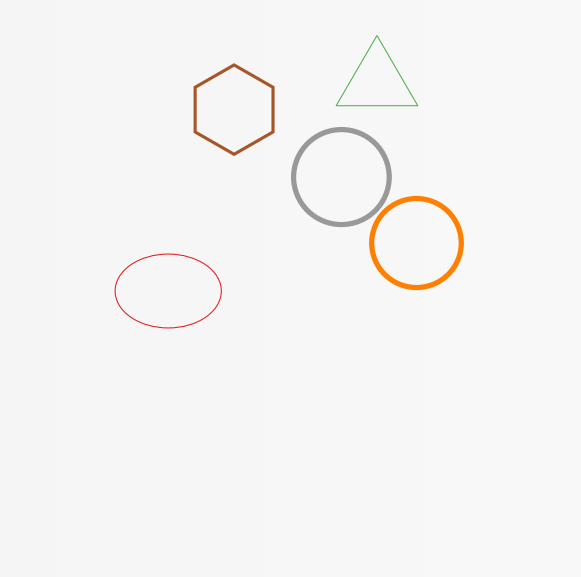[{"shape": "oval", "thickness": 0.5, "radius": 0.46, "center": [0.289, 0.495]}, {"shape": "triangle", "thickness": 0.5, "radius": 0.41, "center": [0.649, 0.857]}, {"shape": "circle", "thickness": 2.5, "radius": 0.39, "center": [0.717, 0.578]}, {"shape": "hexagon", "thickness": 1.5, "radius": 0.39, "center": [0.403, 0.809]}, {"shape": "circle", "thickness": 2.5, "radius": 0.41, "center": [0.587, 0.693]}]